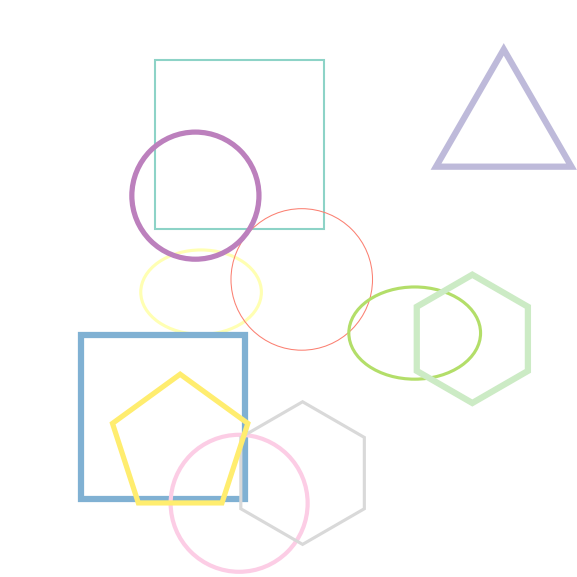[{"shape": "square", "thickness": 1, "radius": 0.73, "center": [0.414, 0.748]}, {"shape": "oval", "thickness": 1.5, "radius": 0.52, "center": [0.348, 0.493]}, {"shape": "triangle", "thickness": 3, "radius": 0.68, "center": [0.872, 0.778]}, {"shape": "circle", "thickness": 0.5, "radius": 0.61, "center": [0.523, 0.515]}, {"shape": "square", "thickness": 3, "radius": 0.71, "center": [0.282, 0.277]}, {"shape": "oval", "thickness": 1.5, "radius": 0.57, "center": [0.718, 0.422]}, {"shape": "circle", "thickness": 2, "radius": 0.59, "center": [0.414, 0.128]}, {"shape": "hexagon", "thickness": 1.5, "radius": 0.62, "center": [0.524, 0.18]}, {"shape": "circle", "thickness": 2.5, "radius": 0.55, "center": [0.338, 0.66]}, {"shape": "hexagon", "thickness": 3, "radius": 0.56, "center": [0.818, 0.412]}, {"shape": "pentagon", "thickness": 2.5, "radius": 0.62, "center": [0.312, 0.228]}]